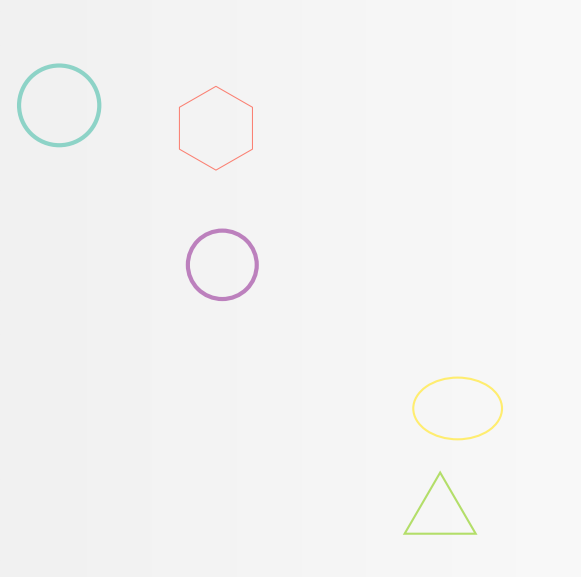[{"shape": "circle", "thickness": 2, "radius": 0.35, "center": [0.102, 0.817]}, {"shape": "hexagon", "thickness": 0.5, "radius": 0.36, "center": [0.372, 0.777]}, {"shape": "triangle", "thickness": 1, "radius": 0.35, "center": [0.757, 0.11]}, {"shape": "circle", "thickness": 2, "radius": 0.3, "center": [0.382, 0.541]}, {"shape": "oval", "thickness": 1, "radius": 0.38, "center": [0.787, 0.292]}]